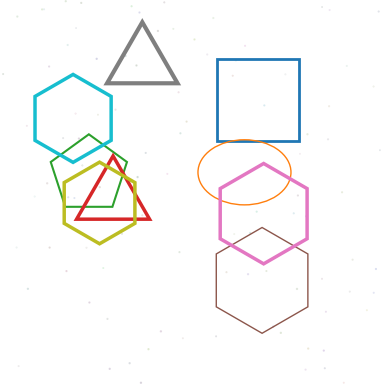[{"shape": "square", "thickness": 2, "radius": 0.53, "center": [0.671, 0.739]}, {"shape": "oval", "thickness": 1, "radius": 0.6, "center": [0.635, 0.552]}, {"shape": "pentagon", "thickness": 1.5, "radius": 0.52, "center": [0.231, 0.547]}, {"shape": "triangle", "thickness": 2.5, "radius": 0.55, "center": [0.294, 0.485]}, {"shape": "hexagon", "thickness": 1, "radius": 0.69, "center": [0.681, 0.272]}, {"shape": "hexagon", "thickness": 2.5, "radius": 0.65, "center": [0.685, 0.445]}, {"shape": "triangle", "thickness": 3, "radius": 0.53, "center": [0.37, 0.837]}, {"shape": "hexagon", "thickness": 2.5, "radius": 0.53, "center": [0.259, 0.473]}, {"shape": "hexagon", "thickness": 2.5, "radius": 0.57, "center": [0.19, 0.692]}]